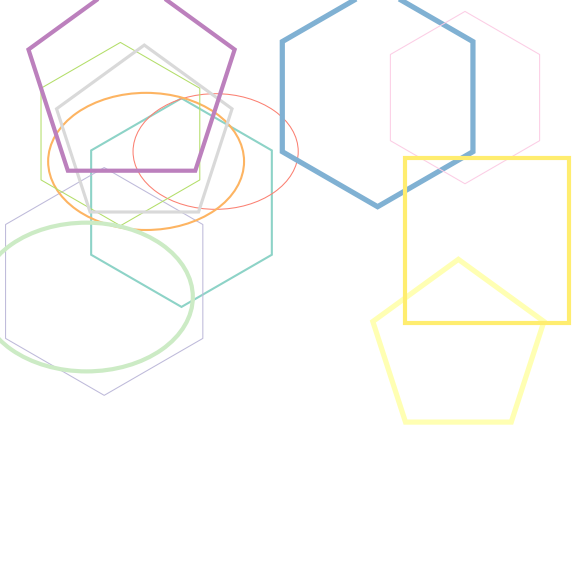[{"shape": "hexagon", "thickness": 1, "radius": 0.9, "center": [0.314, 0.648]}, {"shape": "pentagon", "thickness": 2.5, "radius": 0.78, "center": [0.794, 0.394]}, {"shape": "hexagon", "thickness": 0.5, "radius": 0.99, "center": [0.18, 0.512]}, {"shape": "oval", "thickness": 0.5, "radius": 0.72, "center": [0.373, 0.737]}, {"shape": "hexagon", "thickness": 2.5, "radius": 0.95, "center": [0.654, 0.832]}, {"shape": "oval", "thickness": 1, "radius": 0.85, "center": [0.253, 0.72]}, {"shape": "hexagon", "thickness": 0.5, "radius": 0.79, "center": [0.208, 0.767]}, {"shape": "hexagon", "thickness": 0.5, "radius": 0.75, "center": [0.805, 0.83]}, {"shape": "pentagon", "thickness": 1.5, "radius": 0.8, "center": [0.25, 0.761]}, {"shape": "pentagon", "thickness": 2, "radius": 0.94, "center": [0.228, 0.855]}, {"shape": "oval", "thickness": 2, "radius": 0.92, "center": [0.15, 0.485]}, {"shape": "square", "thickness": 2, "radius": 0.71, "center": [0.843, 0.583]}]